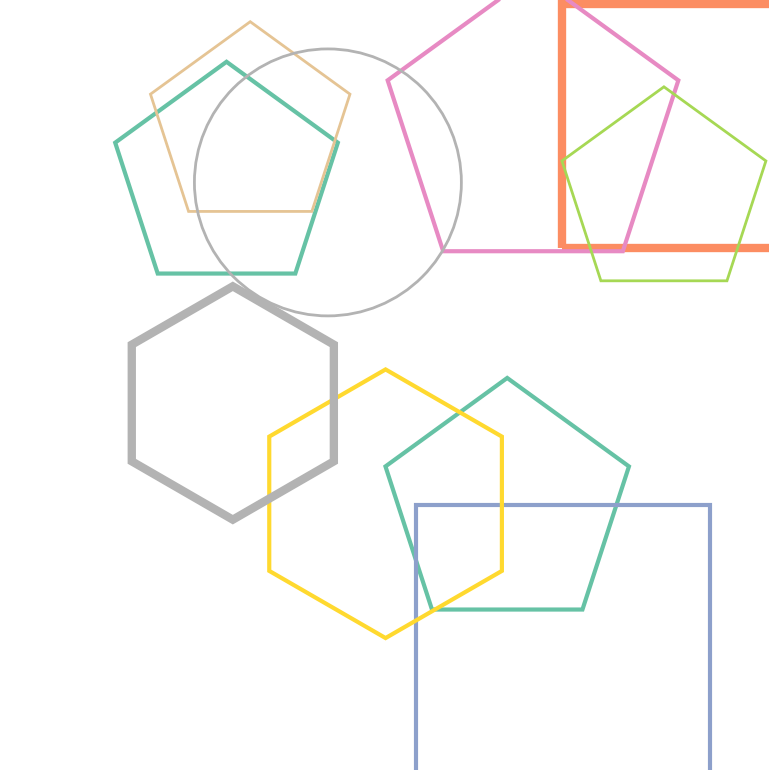[{"shape": "pentagon", "thickness": 1.5, "radius": 0.76, "center": [0.294, 0.768]}, {"shape": "pentagon", "thickness": 1.5, "radius": 0.83, "center": [0.659, 0.343]}, {"shape": "square", "thickness": 3, "radius": 0.79, "center": [0.888, 0.836]}, {"shape": "square", "thickness": 1.5, "radius": 0.95, "center": [0.731, 0.153]}, {"shape": "pentagon", "thickness": 1.5, "radius": 0.99, "center": [0.692, 0.834]}, {"shape": "pentagon", "thickness": 1, "radius": 0.7, "center": [0.862, 0.748]}, {"shape": "hexagon", "thickness": 1.5, "radius": 0.87, "center": [0.501, 0.346]}, {"shape": "pentagon", "thickness": 1, "radius": 0.68, "center": [0.325, 0.836]}, {"shape": "hexagon", "thickness": 3, "radius": 0.76, "center": [0.302, 0.477]}, {"shape": "circle", "thickness": 1, "radius": 0.87, "center": [0.426, 0.763]}]